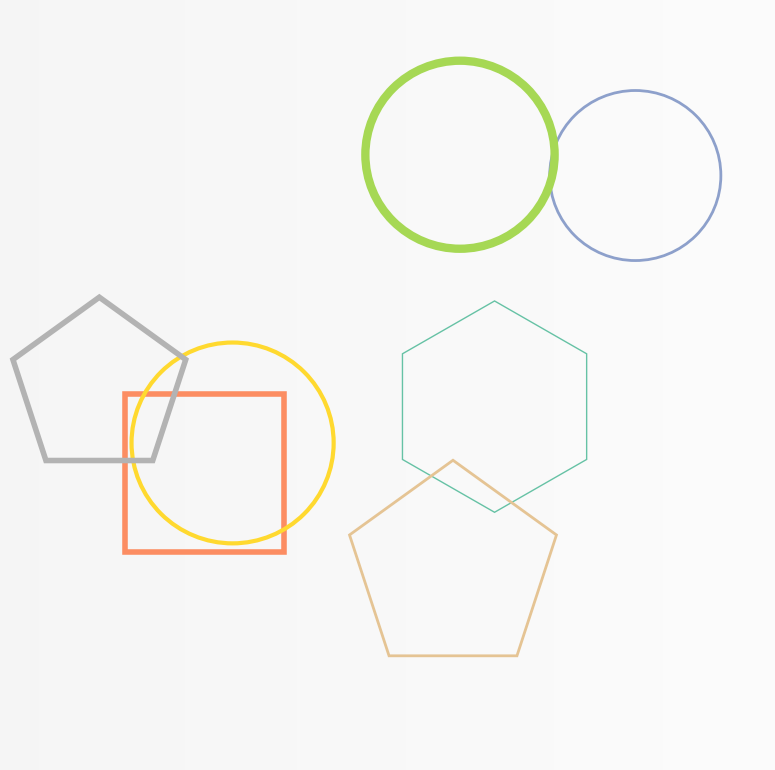[{"shape": "hexagon", "thickness": 0.5, "radius": 0.69, "center": [0.638, 0.472]}, {"shape": "square", "thickness": 2, "radius": 0.51, "center": [0.264, 0.385]}, {"shape": "circle", "thickness": 1, "radius": 0.55, "center": [0.82, 0.772]}, {"shape": "circle", "thickness": 3, "radius": 0.61, "center": [0.594, 0.799]}, {"shape": "circle", "thickness": 1.5, "radius": 0.65, "center": [0.3, 0.425]}, {"shape": "pentagon", "thickness": 1, "radius": 0.7, "center": [0.585, 0.262]}, {"shape": "pentagon", "thickness": 2, "radius": 0.59, "center": [0.128, 0.497]}]